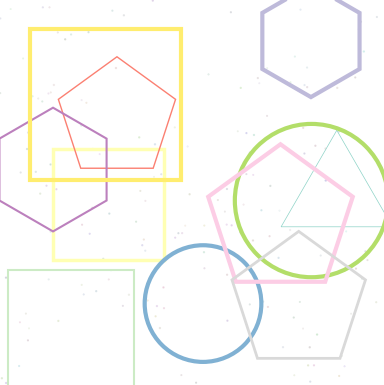[{"shape": "triangle", "thickness": 0.5, "radius": 0.84, "center": [0.875, 0.494]}, {"shape": "square", "thickness": 2.5, "radius": 0.72, "center": [0.282, 0.469]}, {"shape": "hexagon", "thickness": 3, "radius": 0.73, "center": [0.808, 0.894]}, {"shape": "pentagon", "thickness": 1, "radius": 0.8, "center": [0.304, 0.692]}, {"shape": "circle", "thickness": 3, "radius": 0.76, "center": [0.527, 0.211]}, {"shape": "circle", "thickness": 3, "radius": 1.0, "center": [0.809, 0.479]}, {"shape": "pentagon", "thickness": 3, "radius": 0.99, "center": [0.729, 0.428]}, {"shape": "pentagon", "thickness": 2, "radius": 0.91, "center": [0.776, 0.217]}, {"shape": "hexagon", "thickness": 1.5, "radius": 0.8, "center": [0.138, 0.56]}, {"shape": "square", "thickness": 1.5, "radius": 0.82, "center": [0.185, 0.134]}, {"shape": "square", "thickness": 3, "radius": 0.98, "center": [0.274, 0.729]}]